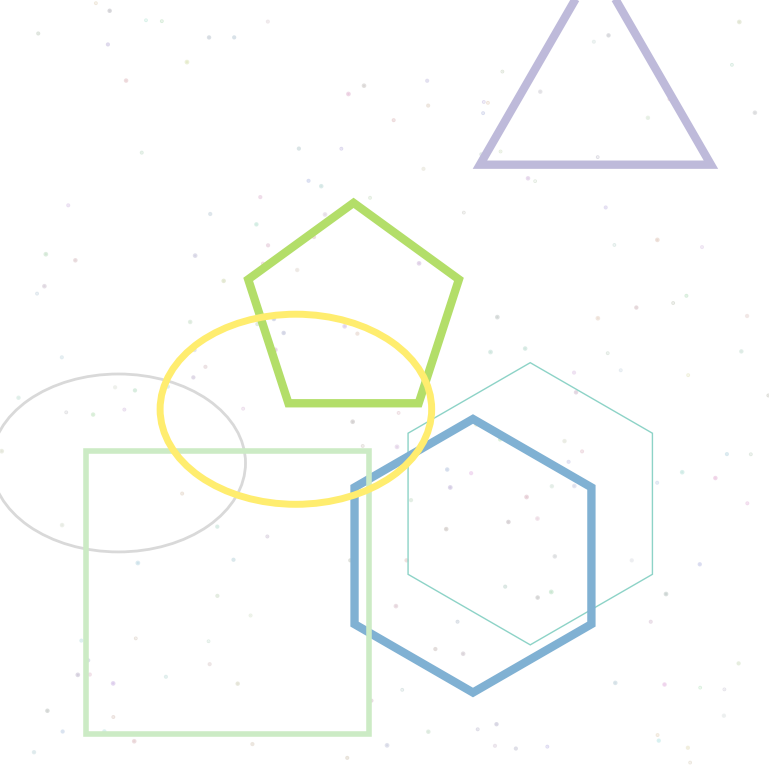[{"shape": "hexagon", "thickness": 0.5, "radius": 0.92, "center": [0.689, 0.346]}, {"shape": "triangle", "thickness": 3, "radius": 0.87, "center": [0.773, 0.873]}, {"shape": "hexagon", "thickness": 3, "radius": 0.89, "center": [0.614, 0.278]}, {"shape": "pentagon", "thickness": 3, "radius": 0.72, "center": [0.459, 0.593]}, {"shape": "oval", "thickness": 1, "radius": 0.83, "center": [0.154, 0.399]}, {"shape": "square", "thickness": 2, "radius": 0.92, "center": [0.295, 0.23]}, {"shape": "oval", "thickness": 2.5, "radius": 0.88, "center": [0.384, 0.469]}]